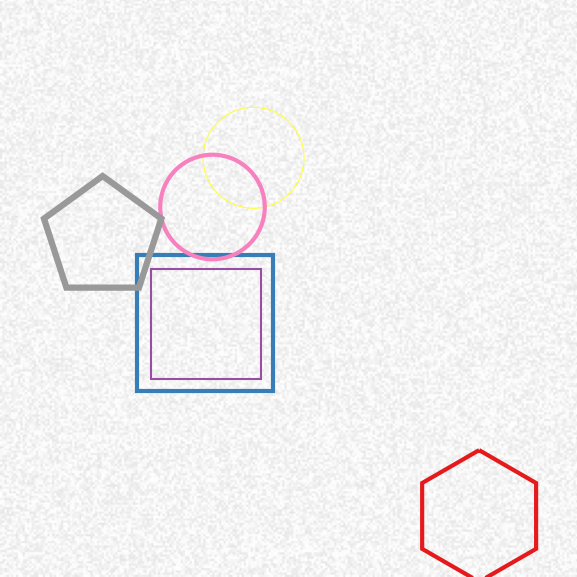[{"shape": "hexagon", "thickness": 2, "radius": 0.57, "center": [0.83, 0.106]}, {"shape": "square", "thickness": 2, "radius": 0.59, "center": [0.355, 0.44]}, {"shape": "square", "thickness": 1, "radius": 0.48, "center": [0.356, 0.438]}, {"shape": "circle", "thickness": 0.5, "radius": 0.44, "center": [0.439, 0.726]}, {"shape": "circle", "thickness": 2, "radius": 0.45, "center": [0.368, 0.641]}, {"shape": "pentagon", "thickness": 3, "radius": 0.53, "center": [0.178, 0.587]}]